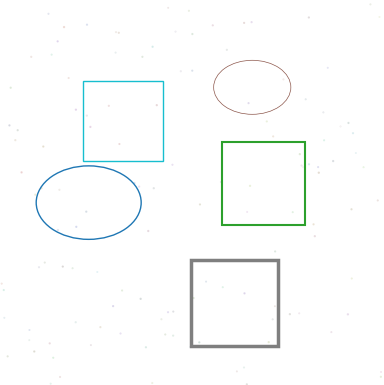[{"shape": "oval", "thickness": 1, "radius": 0.68, "center": [0.23, 0.474]}, {"shape": "square", "thickness": 1.5, "radius": 0.54, "center": [0.685, 0.522]}, {"shape": "oval", "thickness": 0.5, "radius": 0.5, "center": [0.655, 0.773]}, {"shape": "square", "thickness": 2.5, "radius": 0.56, "center": [0.609, 0.213]}, {"shape": "square", "thickness": 1, "radius": 0.52, "center": [0.319, 0.687]}]